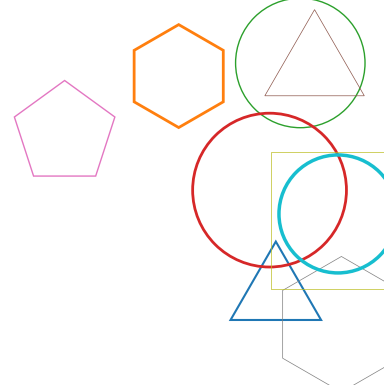[{"shape": "triangle", "thickness": 1.5, "radius": 0.68, "center": [0.716, 0.237]}, {"shape": "hexagon", "thickness": 2, "radius": 0.67, "center": [0.464, 0.802]}, {"shape": "circle", "thickness": 1, "radius": 0.84, "center": [0.78, 0.836]}, {"shape": "circle", "thickness": 2, "radius": 1.0, "center": [0.7, 0.506]}, {"shape": "triangle", "thickness": 0.5, "radius": 0.75, "center": [0.817, 0.826]}, {"shape": "pentagon", "thickness": 1, "radius": 0.69, "center": [0.168, 0.654]}, {"shape": "hexagon", "thickness": 0.5, "radius": 0.88, "center": [0.887, 0.158]}, {"shape": "square", "thickness": 0.5, "radius": 0.89, "center": [0.883, 0.428]}, {"shape": "circle", "thickness": 2.5, "radius": 0.77, "center": [0.878, 0.444]}]